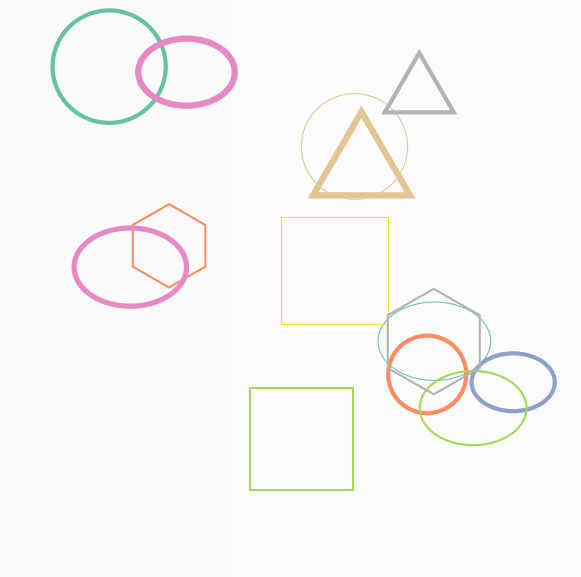[{"shape": "oval", "thickness": 0.5, "radius": 0.48, "center": [0.747, 0.408]}, {"shape": "circle", "thickness": 2, "radius": 0.49, "center": [0.188, 0.884]}, {"shape": "hexagon", "thickness": 1, "radius": 0.36, "center": [0.291, 0.573]}, {"shape": "circle", "thickness": 2, "radius": 0.34, "center": [0.735, 0.351]}, {"shape": "oval", "thickness": 2, "radius": 0.36, "center": [0.883, 0.337]}, {"shape": "oval", "thickness": 2.5, "radius": 0.48, "center": [0.224, 0.537]}, {"shape": "oval", "thickness": 3, "radius": 0.41, "center": [0.321, 0.874]}, {"shape": "square", "thickness": 1, "radius": 0.44, "center": [0.519, 0.238]}, {"shape": "oval", "thickness": 1, "radius": 0.46, "center": [0.814, 0.293]}, {"shape": "square", "thickness": 0.5, "radius": 0.46, "center": [0.575, 0.53]}, {"shape": "triangle", "thickness": 3, "radius": 0.48, "center": [0.622, 0.709]}, {"shape": "circle", "thickness": 0.5, "radius": 0.46, "center": [0.61, 0.745]}, {"shape": "hexagon", "thickness": 1, "radius": 0.46, "center": [0.746, 0.408]}, {"shape": "triangle", "thickness": 2, "radius": 0.34, "center": [0.721, 0.839]}]